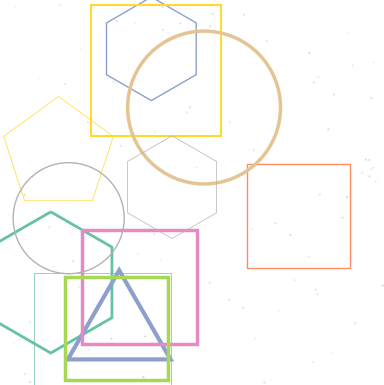[{"shape": "square", "thickness": 0.5, "radius": 0.89, "center": [0.267, 0.114]}, {"shape": "hexagon", "thickness": 2, "radius": 0.92, "center": [0.132, 0.266]}, {"shape": "square", "thickness": 1, "radius": 0.67, "center": [0.776, 0.438]}, {"shape": "triangle", "thickness": 3, "radius": 0.77, "center": [0.31, 0.144]}, {"shape": "hexagon", "thickness": 1, "radius": 0.67, "center": [0.393, 0.873]}, {"shape": "square", "thickness": 2.5, "radius": 0.74, "center": [0.363, 0.254]}, {"shape": "square", "thickness": 2.5, "radius": 0.67, "center": [0.303, 0.147]}, {"shape": "square", "thickness": 1.5, "radius": 0.85, "center": [0.405, 0.817]}, {"shape": "pentagon", "thickness": 0.5, "radius": 0.75, "center": [0.152, 0.6]}, {"shape": "circle", "thickness": 2.5, "radius": 0.99, "center": [0.53, 0.721]}, {"shape": "circle", "thickness": 1, "radius": 0.72, "center": [0.178, 0.433]}, {"shape": "hexagon", "thickness": 0.5, "radius": 0.67, "center": [0.447, 0.514]}]